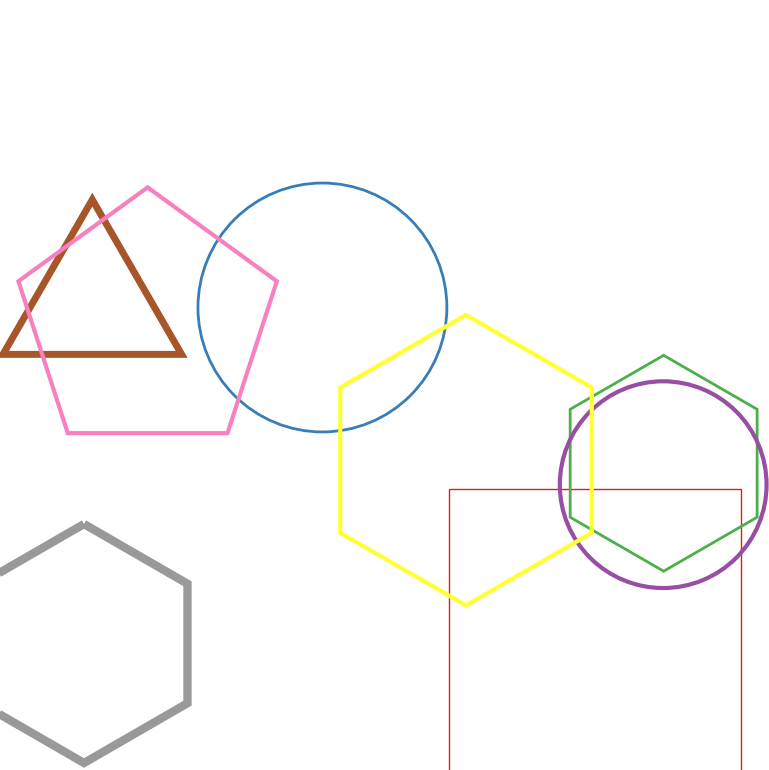[{"shape": "square", "thickness": 0.5, "radius": 0.95, "center": [0.772, 0.176]}, {"shape": "circle", "thickness": 1, "radius": 0.81, "center": [0.419, 0.601]}, {"shape": "hexagon", "thickness": 1, "radius": 0.7, "center": [0.862, 0.398]}, {"shape": "circle", "thickness": 1.5, "radius": 0.67, "center": [0.861, 0.371]}, {"shape": "hexagon", "thickness": 1.5, "radius": 0.94, "center": [0.605, 0.402]}, {"shape": "triangle", "thickness": 2.5, "radius": 0.67, "center": [0.12, 0.607]}, {"shape": "pentagon", "thickness": 1.5, "radius": 0.88, "center": [0.192, 0.58]}, {"shape": "hexagon", "thickness": 3, "radius": 0.78, "center": [0.109, 0.164]}]